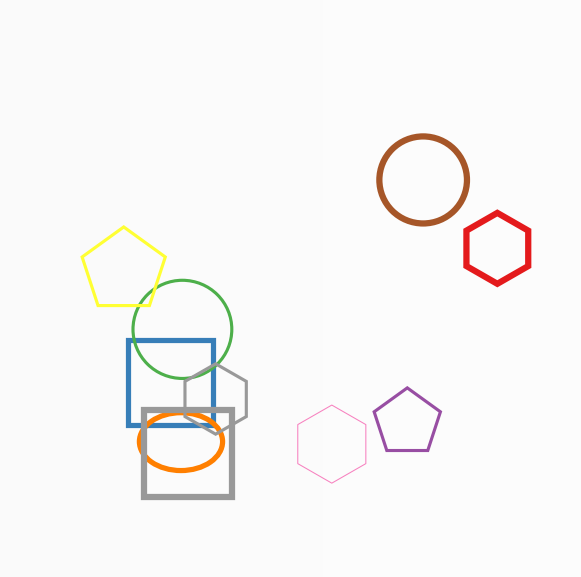[{"shape": "hexagon", "thickness": 3, "radius": 0.31, "center": [0.856, 0.569]}, {"shape": "square", "thickness": 2.5, "radius": 0.37, "center": [0.293, 0.336]}, {"shape": "circle", "thickness": 1.5, "radius": 0.42, "center": [0.314, 0.429]}, {"shape": "pentagon", "thickness": 1.5, "radius": 0.3, "center": [0.701, 0.268]}, {"shape": "oval", "thickness": 2.5, "radius": 0.36, "center": [0.311, 0.234]}, {"shape": "pentagon", "thickness": 1.5, "radius": 0.38, "center": [0.213, 0.531]}, {"shape": "circle", "thickness": 3, "radius": 0.38, "center": [0.728, 0.688]}, {"shape": "hexagon", "thickness": 0.5, "radius": 0.34, "center": [0.571, 0.23]}, {"shape": "hexagon", "thickness": 1.5, "radius": 0.3, "center": [0.371, 0.308]}, {"shape": "square", "thickness": 3, "radius": 0.38, "center": [0.323, 0.213]}]